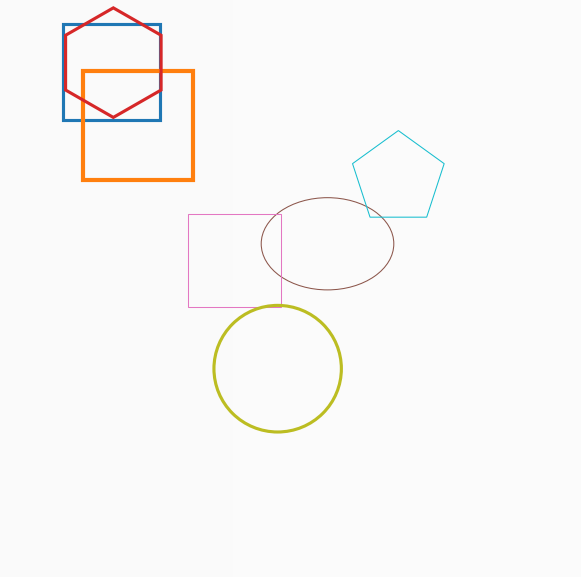[{"shape": "square", "thickness": 1.5, "radius": 0.42, "center": [0.192, 0.875]}, {"shape": "square", "thickness": 2, "radius": 0.47, "center": [0.237, 0.782]}, {"shape": "hexagon", "thickness": 1.5, "radius": 0.47, "center": [0.195, 0.891]}, {"shape": "oval", "thickness": 0.5, "radius": 0.57, "center": [0.563, 0.577]}, {"shape": "square", "thickness": 0.5, "radius": 0.4, "center": [0.403, 0.548]}, {"shape": "circle", "thickness": 1.5, "radius": 0.55, "center": [0.478, 0.361]}, {"shape": "pentagon", "thickness": 0.5, "radius": 0.41, "center": [0.685, 0.69]}]